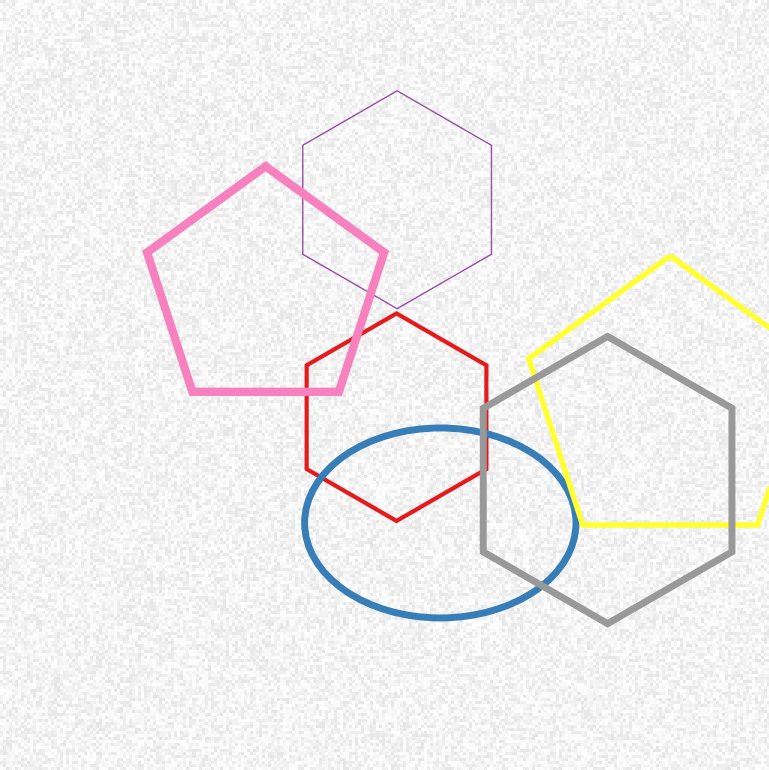[{"shape": "hexagon", "thickness": 1.5, "radius": 0.67, "center": [0.515, 0.458]}, {"shape": "oval", "thickness": 2.5, "radius": 0.88, "center": [0.572, 0.321]}, {"shape": "hexagon", "thickness": 0.5, "radius": 0.71, "center": [0.516, 0.741]}, {"shape": "pentagon", "thickness": 2, "radius": 0.97, "center": [0.87, 0.475]}, {"shape": "pentagon", "thickness": 3, "radius": 0.81, "center": [0.345, 0.622]}, {"shape": "hexagon", "thickness": 2.5, "radius": 0.93, "center": [0.789, 0.377]}]